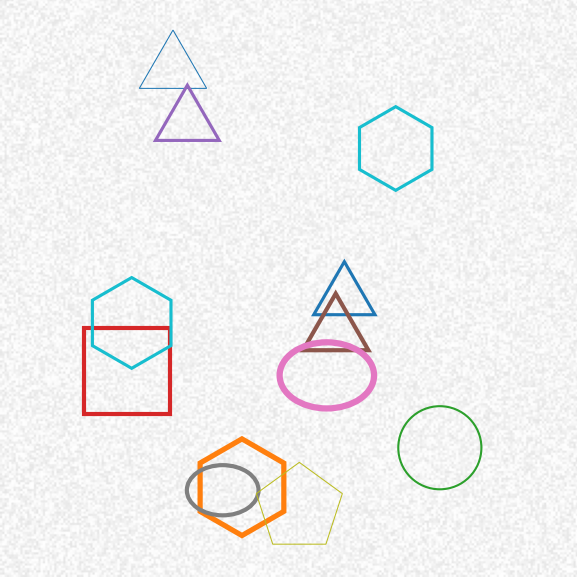[{"shape": "triangle", "thickness": 1.5, "radius": 0.31, "center": [0.596, 0.485]}, {"shape": "triangle", "thickness": 0.5, "radius": 0.34, "center": [0.3, 0.88]}, {"shape": "hexagon", "thickness": 2.5, "radius": 0.42, "center": [0.419, 0.155]}, {"shape": "circle", "thickness": 1, "radius": 0.36, "center": [0.762, 0.224]}, {"shape": "square", "thickness": 2, "radius": 0.37, "center": [0.22, 0.357]}, {"shape": "triangle", "thickness": 1.5, "radius": 0.32, "center": [0.324, 0.788]}, {"shape": "triangle", "thickness": 2, "radius": 0.33, "center": [0.581, 0.425]}, {"shape": "oval", "thickness": 3, "radius": 0.41, "center": [0.566, 0.349]}, {"shape": "oval", "thickness": 2, "radius": 0.31, "center": [0.386, 0.15]}, {"shape": "pentagon", "thickness": 0.5, "radius": 0.39, "center": [0.518, 0.12]}, {"shape": "hexagon", "thickness": 1.5, "radius": 0.36, "center": [0.685, 0.742]}, {"shape": "hexagon", "thickness": 1.5, "radius": 0.39, "center": [0.228, 0.44]}]